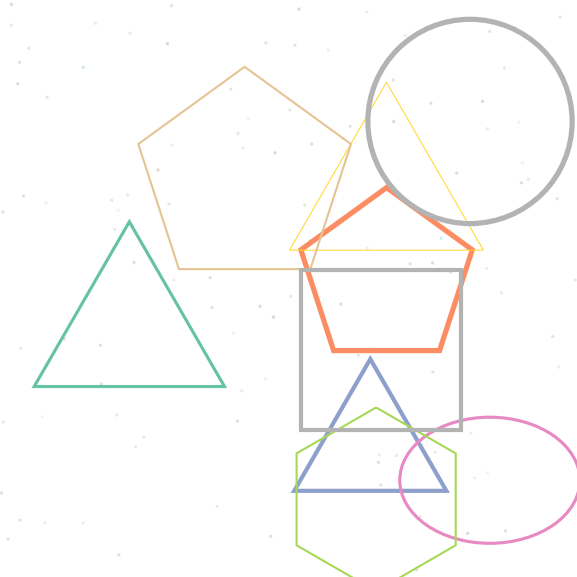[{"shape": "triangle", "thickness": 1.5, "radius": 0.95, "center": [0.224, 0.425]}, {"shape": "pentagon", "thickness": 2.5, "radius": 0.78, "center": [0.669, 0.518]}, {"shape": "triangle", "thickness": 2, "radius": 0.76, "center": [0.641, 0.225]}, {"shape": "oval", "thickness": 1.5, "radius": 0.78, "center": [0.848, 0.168]}, {"shape": "hexagon", "thickness": 1, "radius": 0.8, "center": [0.651, 0.134]}, {"shape": "triangle", "thickness": 0.5, "radius": 0.97, "center": [0.669, 0.663]}, {"shape": "pentagon", "thickness": 1, "radius": 0.97, "center": [0.424, 0.69]}, {"shape": "square", "thickness": 2, "radius": 0.69, "center": [0.66, 0.393]}, {"shape": "circle", "thickness": 2.5, "radius": 0.88, "center": [0.814, 0.789]}]